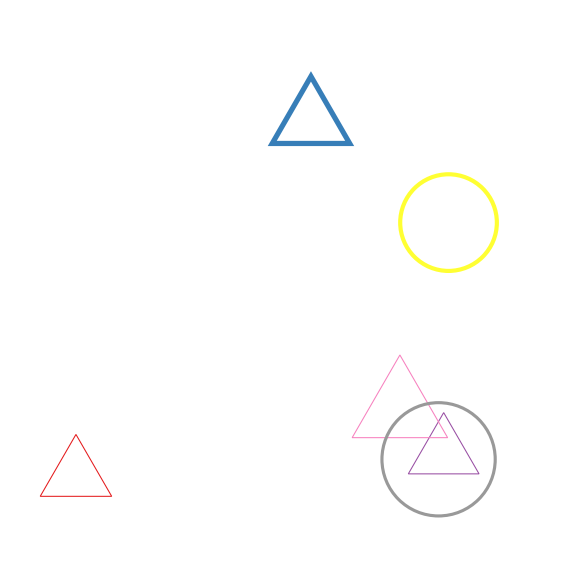[{"shape": "triangle", "thickness": 0.5, "radius": 0.36, "center": [0.132, 0.175]}, {"shape": "triangle", "thickness": 2.5, "radius": 0.39, "center": [0.538, 0.789]}, {"shape": "triangle", "thickness": 0.5, "radius": 0.35, "center": [0.768, 0.214]}, {"shape": "circle", "thickness": 2, "radius": 0.42, "center": [0.777, 0.614]}, {"shape": "triangle", "thickness": 0.5, "radius": 0.48, "center": [0.692, 0.289]}, {"shape": "circle", "thickness": 1.5, "radius": 0.49, "center": [0.759, 0.204]}]